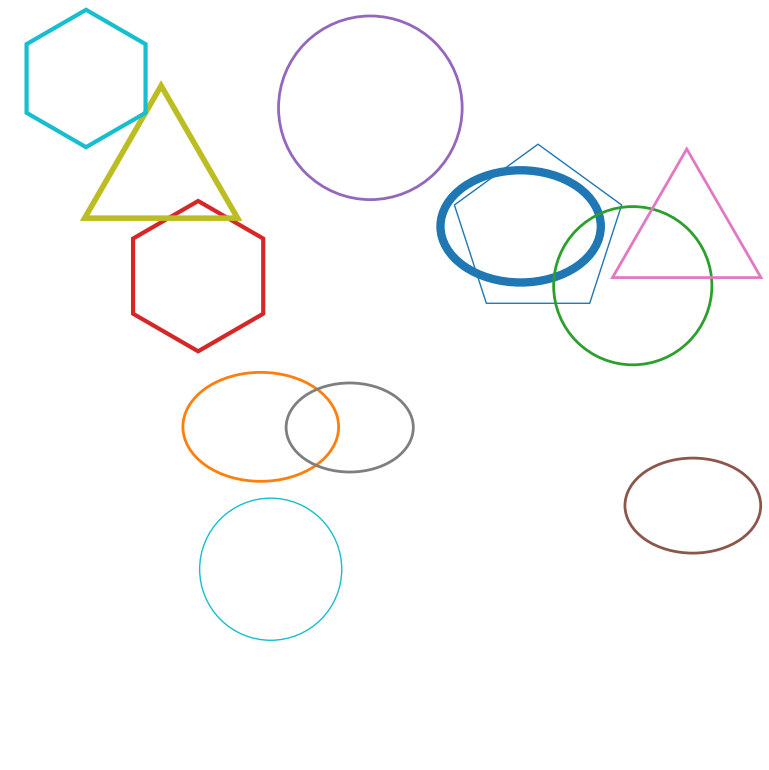[{"shape": "pentagon", "thickness": 0.5, "radius": 0.57, "center": [0.699, 0.699]}, {"shape": "oval", "thickness": 3, "radius": 0.52, "center": [0.676, 0.706]}, {"shape": "oval", "thickness": 1, "radius": 0.51, "center": [0.339, 0.446]}, {"shape": "circle", "thickness": 1, "radius": 0.51, "center": [0.822, 0.629]}, {"shape": "hexagon", "thickness": 1.5, "radius": 0.49, "center": [0.257, 0.641]}, {"shape": "circle", "thickness": 1, "radius": 0.6, "center": [0.481, 0.86]}, {"shape": "oval", "thickness": 1, "radius": 0.44, "center": [0.9, 0.343]}, {"shape": "triangle", "thickness": 1, "radius": 0.56, "center": [0.892, 0.695]}, {"shape": "oval", "thickness": 1, "radius": 0.41, "center": [0.454, 0.445]}, {"shape": "triangle", "thickness": 2, "radius": 0.57, "center": [0.209, 0.774]}, {"shape": "hexagon", "thickness": 1.5, "radius": 0.45, "center": [0.112, 0.898]}, {"shape": "circle", "thickness": 0.5, "radius": 0.46, "center": [0.352, 0.261]}]